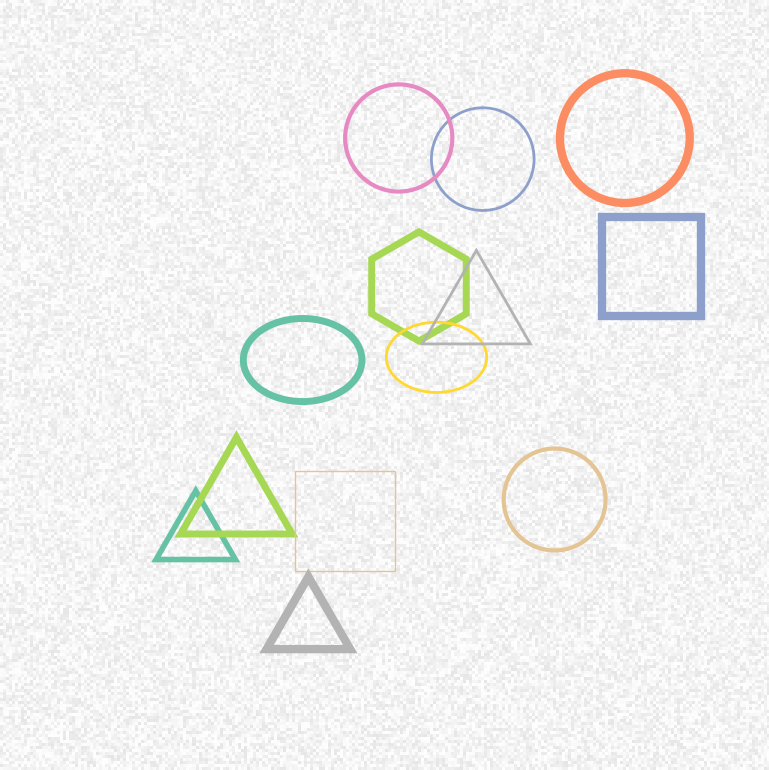[{"shape": "triangle", "thickness": 2, "radius": 0.3, "center": [0.254, 0.303]}, {"shape": "oval", "thickness": 2.5, "radius": 0.39, "center": [0.393, 0.532]}, {"shape": "circle", "thickness": 3, "radius": 0.42, "center": [0.811, 0.821]}, {"shape": "circle", "thickness": 1, "radius": 0.33, "center": [0.627, 0.793]}, {"shape": "square", "thickness": 3, "radius": 0.32, "center": [0.846, 0.654]}, {"shape": "circle", "thickness": 1.5, "radius": 0.35, "center": [0.518, 0.821]}, {"shape": "hexagon", "thickness": 2.5, "radius": 0.35, "center": [0.544, 0.628]}, {"shape": "triangle", "thickness": 2.5, "radius": 0.42, "center": [0.307, 0.348]}, {"shape": "oval", "thickness": 1, "radius": 0.33, "center": [0.567, 0.536]}, {"shape": "circle", "thickness": 1.5, "radius": 0.33, "center": [0.72, 0.351]}, {"shape": "square", "thickness": 0.5, "radius": 0.33, "center": [0.448, 0.323]}, {"shape": "triangle", "thickness": 1, "radius": 0.41, "center": [0.619, 0.594]}, {"shape": "triangle", "thickness": 3, "radius": 0.31, "center": [0.401, 0.188]}]